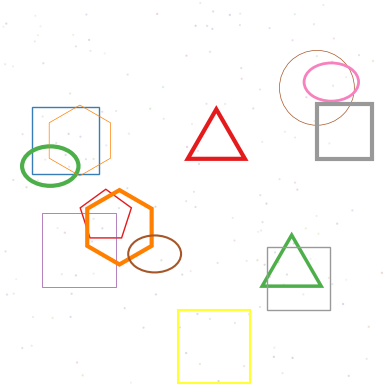[{"shape": "pentagon", "thickness": 1, "radius": 0.35, "center": [0.275, 0.439]}, {"shape": "triangle", "thickness": 3, "radius": 0.43, "center": [0.562, 0.63]}, {"shape": "square", "thickness": 1, "radius": 0.44, "center": [0.169, 0.635]}, {"shape": "triangle", "thickness": 2.5, "radius": 0.44, "center": [0.758, 0.301]}, {"shape": "oval", "thickness": 3, "radius": 0.37, "center": [0.131, 0.569]}, {"shape": "square", "thickness": 0.5, "radius": 0.48, "center": [0.205, 0.351]}, {"shape": "hexagon", "thickness": 3, "radius": 0.48, "center": [0.31, 0.41]}, {"shape": "hexagon", "thickness": 0.5, "radius": 0.46, "center": [0.207, 0.635]}, {"shape": "square", "thickness": 1.5, "radius": 0.47, "center": [0.556, 0.1]}, {"shape": "oval", "thickness": 1.5, "radius": 0.34, "center": [0.402, 0.34]}, {"shape": "circle", "thickness": 0.5, "radius": 0.49, "center": [0.823, 0.772]}, {"shape": "oval", "thickness": 2, "radius": 0.35, "center": [0.861, 0.787]}, {"shape": "square", "thickness": 1, "radius": 0.41, "center": [0.776, 0.277]}, {"shape": "square", "thickness": 3, "radius": 0.36, "center": [0.896, 0.66]}]